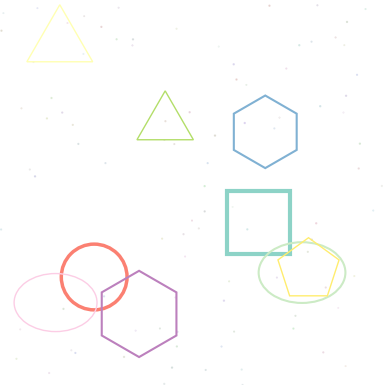[{"shape": "square", "thickness": 3, "radius": 0.41, "center": [0.67, 0.423]}, {"shape": "triangle", "thickness": 1, "radius": 0.49, "center": [0.155, 0.889]}, {"shape": "circle", "thickness": 2.5, "radius": 0.43, "center": [0.245, 0.281]}, {"shape": "hexagon", "thickness": 1.5, "radius": 0.47, "center": [0.689, 0.658]}, {"shape": "triangle", "thickness": 1, "radius": 0.42, "center": [0.429, 0.679]}, {"shape": "oval", "thickness": 1, "radius": 0.54, "center": [0.144, 0.214]}, {"shape": "hexagon", "thickness": 1.5, "radius": 0.56, "center": [0.361, 0.185]}, {"shape": "oval", "thickness": 1.5, "radius": 0.56, "center": [0.784, 0.292]}, {"shape": "pentagon", "thickness": 1, "radius": 0.42, "center": [0.801, 0.299]}]